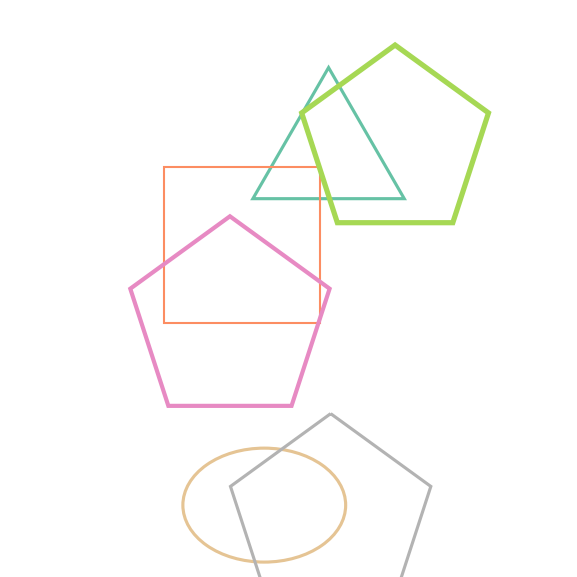[{"shape": "triangle", "thickness": 1.5, "radius": 0.76, "center": [0.569, 0.731]}, {"shape": "square", "thickness": 1, "radius": 0.67, "center": [0.419, 0.575]}, {"shape": "pentagon", "thickness": 2, "radius": 0.91, "center": [0.398, 0.443]}, {"shape": "pentagon", "thickness": 2.5, "radius": 0.85, "center": [0.684, 0.751]}, {"shape": "oval", "thickness": 1.5, "radius": 0.7, "center": [0.458, 0.124]}, {"shape": "pentagon", "thickness": 1.5, "radius": 0.91, "center": [0.573, 0.1]}]